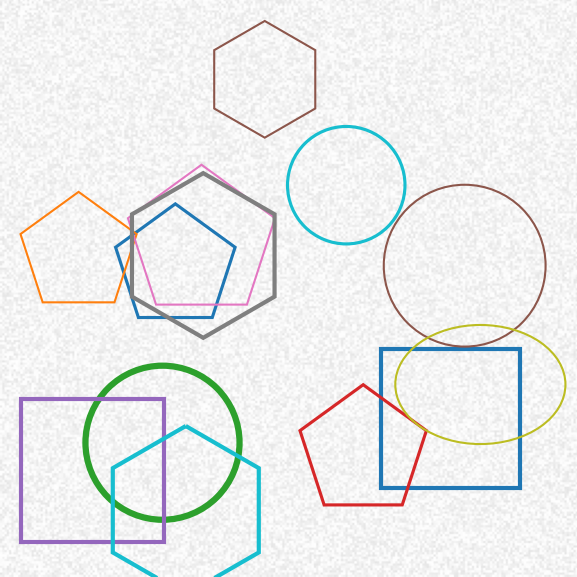[{"shape": "square", "thickness": 2, "radius": 0.6, "center": [0.779, 0.274]}, {"shape": "pentagon", "thickness": 1.5, "radius": 0.54, "center": [0.304, 0.537]}, {"shape": "pentagon", "thickness": 1, "radius": 0.53, "center": [0.136, 0.561]}, {"shape": "circle", "thickness": 3, "radius": 0.67, "center": [0.281, 0.233]}, {"shape": "pentagon", "thickness": 1.5, "radius": 0.58, "center": [0.629, 0.218]}, {"shape": "square", "thickness": 2, "radius": 0.62, "center": [0.161, 0.184]}, {"shape": "hexagon", "thickness": 1, "radius": 0.51, "center": [0.458, 0.862]}, {"shape": "circle", "thickness": 1, "radius": 0.7, "center": [0.805, 0.539]}, {"shape": "pentagon", "thickness": 1, "radius": 0.67, "center": [0.349, 0.58]}, {"shape": "hexagon", "thickness": 2, "radius": 0.71, "center": [0.352, 0.557]}, {"shape": "oval", "thickness": 1, "radius": 0.74, "center": [0.832, 0.333]}, {"shape": "circle", "thickness": 1.5, "radius": 0.51, "center": [0.6, 0.678]}, {"shape": "hexagon", "thickness": 2, "radius": 0.73, "center": [0.322, 0.116]}]